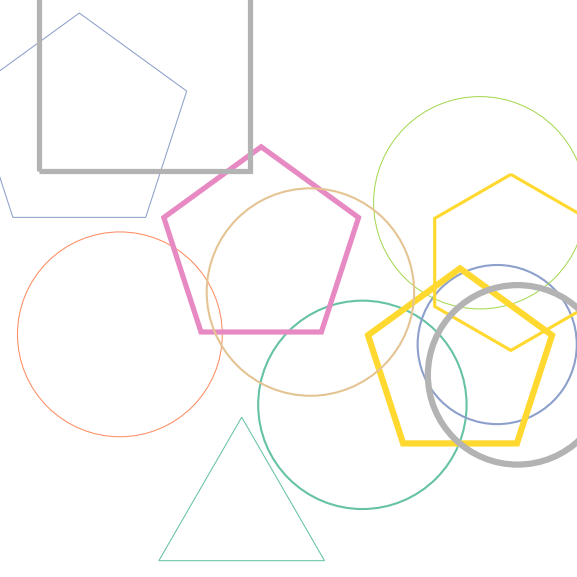[{"shape": "circle", "thickness": 1, "radius": 0.9, "center": [0.628, 0.298]}, {"shape": "triangle", "thickness": 0.5, "radius": 0.83, "center": [0.419, 0.111]}, {"shape": "circle", "thickness": 0.5, "radius": 0.89, "center": [0.208, 0.42]}, {"shape": "pentagon", "thickness": 0.5, "radius": 0.98, "center": [0.137, 0.781]}, {"shape": "circle", "thickness": 1, "radius": 0.69, "center": [0.861, 0.402]}, {"shape": "pentagon", "thickness": 2.5, "radius": 0.89, "center": [0.452, 0.568]}, {"shape": "circle", "thickness": 0.5, "radius": 0.92, "center": [0.831, 0.648]}, {"shape": "pentagon", "thickness": 3, "radius": 0.84, "center": [0.797, 0.367]}, {"shape": "hexagon", "thickness": 1.5, "radius": 0.76, "center": [0.885, 0.545]}, {"shape": "circle", "thickness": 1, "radius": 0.9, "center": [0.538, 0.493]}, {"shape": "circle", "thickness": 3, "radius": 0.78, "center": [0.896, 0.35]}, {"shape": "square", "thickness": 2.5, "radius": 0.91, "center": [0.25, 0.885]}]